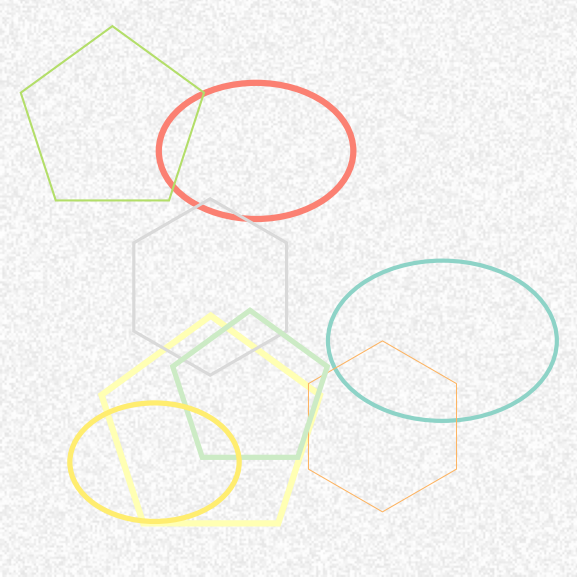[{"shape": "oval", "thickness": 2, "radius": 0.99, "center": [0.766, 0.409]}, {"shape": "pentagon", "thickness": 3, "radius": 0.99, "center": [0.365, 0.254]}, {"shape": "oval", "thickness": 3, "radius": 0.84, "center": [0.443, 0.738]}, {"shape": "hexagon", "thickness": 0.5, "radius": 0.74, "center": [0.662, 0.261]}, {"shape": "pentagon", "thickness": 1, "radius": 0.83, "center": [0.195, 0.787]}, {"shape": "hexagon", "thickness": 1.5, "radius": 0.76, "center": [0.364, 0.502]}, {"shape": "pentagon", "thickness": 2.5, "radius": 0.7, "center": [0.433, 0.321]}, {"shape": "oval", "thickness": 2.5, "radius": 0.73, "center": [0.268, 0.199]}]